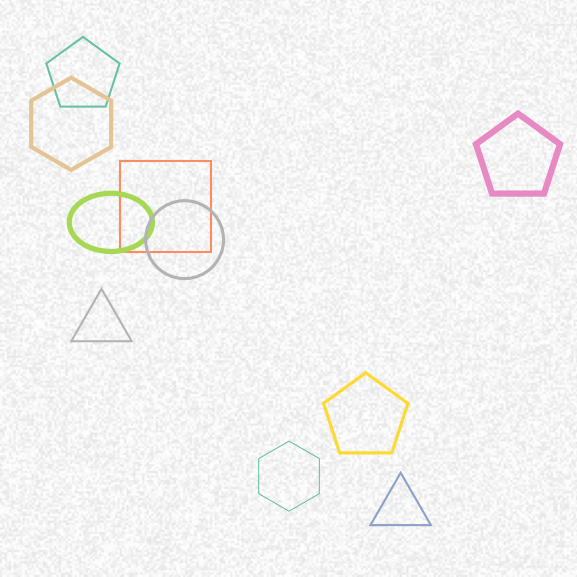[{"shape": "pentagon", "thickness": 1, "radius": 0.33, "center": [0.144, 0.869]}, {"shape": "hexagon", "thickness": 0.5, "radius": 0.3, "center": [0.5, 0.175]}, {"shape": "square", "thickness": 1, "radius": 0.4, "center": [0.287, 0.642]}, {"shape": "triangle", "thickness": 1, "radius": 0.3, "center": [0.694, 0.12]}, {"shape": "pentagon", "thickness": 3, "radius": 0.38, "center": [0.897, 0.726]}, {"shape": "oval", "thickness": 2.5, "radius": 0.36, "center": [0.192, 0.614]}, {"shape": "pentagon", "thickness": 1.5, "radius": 0.38, "center": [0.633, 0.277]}, {"shape": "hexagon", "thickness": 2, "radius": 0.4, "center": [0.123, 0.785]}, {"shape": "triangle", "thickness": 1, "radius": 0.3, "center": [0.176, 0.439]}, {"shape": "circle", "thickness": 1.5, "radius": 0.34, "center": [0.32, 0.584]}]